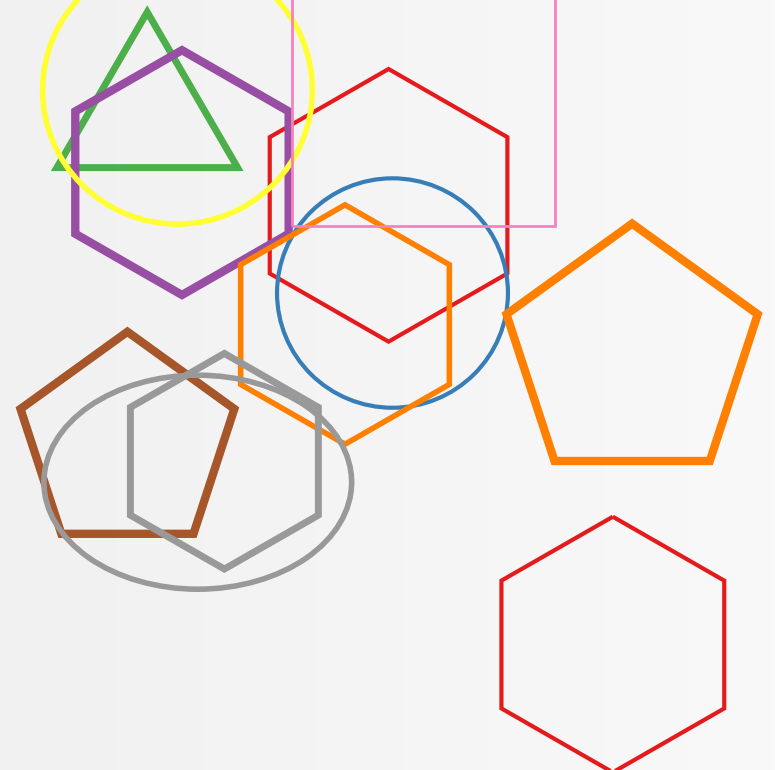[{"shape": "hexagon", "thickness": 1.5, "radius": 0.83, "center": [0.791, 0.163]}, {"shape": "hexagon", "thickness": 1.5, "radius": 0.89, "center": [0.501, 0.733]}, {"shape": "circle", "thickness": 1.5, "radius": 0.74, "center": [0.506, 0.619]}, {"shape": "triangle", "thickness": 2.5, "radius": 0.67, "center": [0.19, 0.85]}, {"shape": "hexagon", "thickness": 3, "radius": 0.79, "center": [0.235, 0.776]}, {"shape": "hexagon", "thickness": 2, "radius": 0.78, "center": [0.445, 0.579]}, {"shape": "pentagon", "thickness": 3, "radius": 0.85, "center": [0.816, 0.539]}, {"shape": "circle", "thickness": 2, "radius": 0.87, "center": [0.229, 0.883]}, {"shape": "pentagon", "thickness": 3, "radius": 0.73, "center": [0.164, 0.424]}, {"shape": "square", "thickness": 1, "radius": 0.85, "center": [0.546, 0.876]}, {"shape": "hexagon", "thickness": 2.5, "radius": 0.7, "center": [0.29, 0.401]}, {"shape": "oval", "thickness": 2, "radius": 0.99, "center": [0.255, 0.374]}]